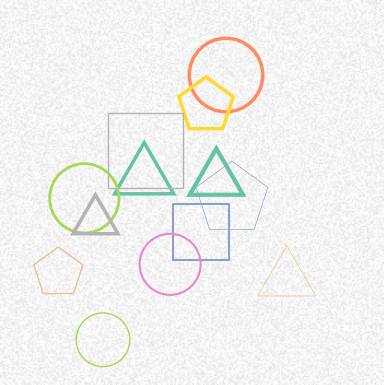[{"shape": "triangle", "thickness": 2.5, "radius": 0.44, "center": [0.374, 0.541]}, {"shape": "triangle", "thickness": 3, "radius": 0.4, "center": [0.562, 0.534]}, {"shape": "circle", "thickness": 2.5, "radius": 0.48, "center": [0.587, 0.805]}, {"shape": "square", "thickness": 1.5, "radius": 0.36, "center": [0.522, 0.397]}, {"shape": "pentagon", "thickness": 0.5, "radius": 0.49, "center": [0.602, 0.483]}, {"shape": "circle", "thickness": 1.5, "radius": 0.4, "center": [0.442, 0.313]}, {"shape": "circle", "thickness": 1, "radius": 0.35, "center": [0.268, 0.117]}, {"shape": "circle", "thickness": 2, "radius": 0.45, "center": [0.219, 0.485]}, {"shape": "pentagon", "thickness": 2.5, "radius": 0.37, "center": [0.535, 0.726]}, {"shape": "triangle", "thickness": 0.5, "radius": 0.44, "center": [0.745, 0.275]}, {"shape": "pentagon", "thickness": 1, "radius": 0.33, "center": [0.151, 0.292]}, {"shape": "square", "thickness": 1, "radius": 0.48, "center": [0.378, 0.61]}, {"shape": "triangle", "thickness": 2.5, "radius": 0.34, "center": [0.248, 0.427]}]